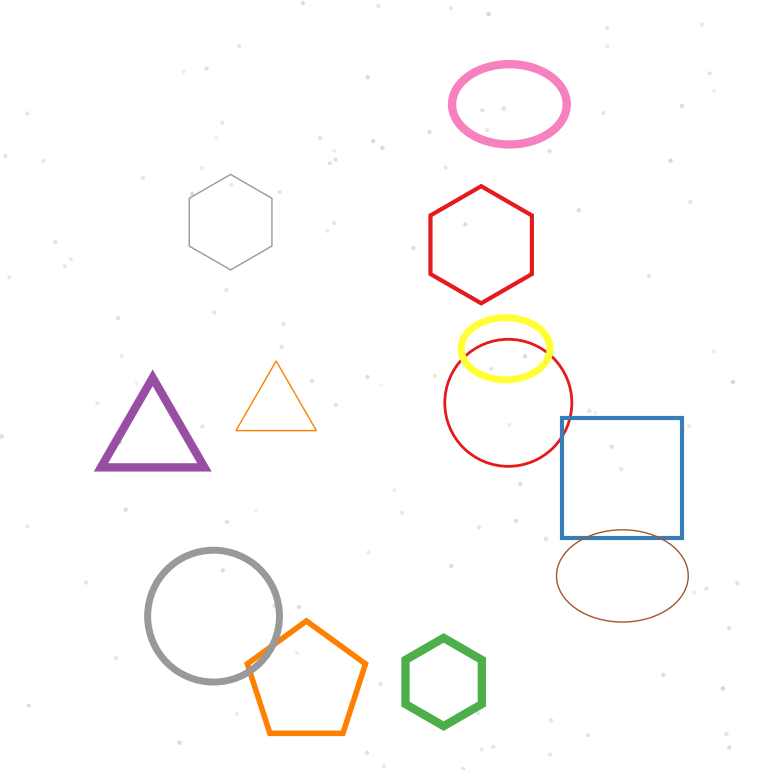[{"shape": "circle", "thickness": 1, "radius": 0.41, "center": [0.66, 0.477]}, {"shape": "hexagon", "thickness": 1.5, "radius": 0.38, "center": [0.625, 0.682]}, {"shape": "square", "thickness": 1.5, "radius": 0.39, "center": [0.808, 0.379]}, {"shape": "hexagon", "thickness": 3, "radius": 0.29, "center": [0.576, 0.114]}, {"shape": "triangle", "thickness": 3, "radius": 0.39, "center": [0.198, 0.432]}, {"shape": "triangle", "thickness": 0.5, "radius": 0.3, "center": [0.359, 0.471]}, {"shape": "pentagon", "thickness": 2, "radius": 0.4, "center": [0.398, 0.113]}, {"shape": "oval", "thickness": 2.5, "radius": 0.29, "center": [0.657, 0.547]}, {"shape": "oval", "thickness": 0.5, "radius": 0.43, "center": [0.808, 0.252]}, {"shape": "oval", "thickness": 3, "radius": 0.37, "center": [0.662, 0.865]}, {"shape": "hexagon", "thickness": 0.5, "radius": 0.31, "center": [0.299, 0.711]}, {"shape": "circle", "thickness": 2.5, "radius": 0.43, "center": [0.277, 0.2]}]